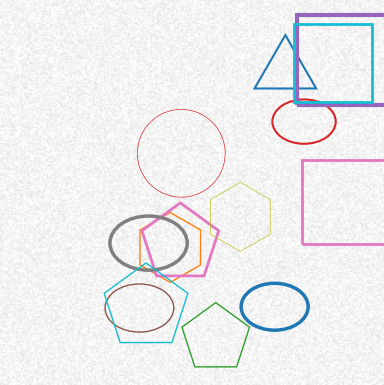[{"shape": "oval", "thickness": 2.5, "radius": 0.44, "center": [0.713, 0.203]}, {"shape": "triangle", "thickness": 1.5, "radius": 0.46, "center": [0.741, 0.816]}, {"shape": "hexagon", "thickness": 1, "radius": 0.45, "center": [0.442, 0.357]}, {"shape": "pentagon", "thickness": 1, "radius": 0.46, "center": [0.56, 0.122]}, {"shape": "oval", "thickness": 1.5, "radius": 0.41, "center": [0.79, 0.684]}, {"shape": "circle", "thickness": 0.5, "radius": 0.57, "center": [0.471, 0.602]}, {"shape": "square", "thickness": 3, "radius": 0.59, "center": [0.89, 0.844]}, {"shape": "oval", "thickness": 1, "radius": 0.45, "center": [0.362, 0.2]}, {"shape": "pentagon", "thickness": 2, "radius": 0.52, "center": [0.468, 0.368]}, {"shape": "square", "thickness": 2, "radius": 0.55, "center": [0.894, 0.476]}, {"shape": "oval", "thickness": 2.5, "radius": 0.5, "center": [0.386, 0.369]}, {"shape": "hexagon", "thickness": 0.5, "radius": 0.45, "center": [0.624, 0.437]}, {"shape": "square", "thickness": 2, "radius": 0.5, "center": [0.865, 0.837]}, {"shape": "pentagon", "thickness": 1, "radius": 0.57, "center": [0.379, 0.203]}]